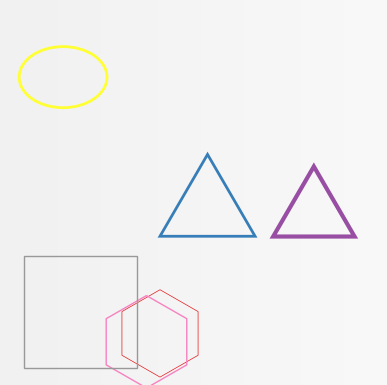[{"shape": "hexagon", "thickness": 0.5, "radius": 0.57, "center": [0.413, 0.134]}, {"shape": "triangle", "thickness": 2, "radius": 0.71, "center": [0.536, 0.457]}, {"shape": "triangle", "thickness": 3, "radius": 0.61, "center": [0.81, 0.446]}, {"shape": "oval", "thickness": 2, "radius": 0.57, "center": [0.163, 0.8]}, {"shape": "hexagon", "thickness": 1, "radius": 0.6, "center": [0.378, 0.112]}, {"shape": "square", "thickness": 1, "radius": 0.73, "center": [0.208, 0.19]}]